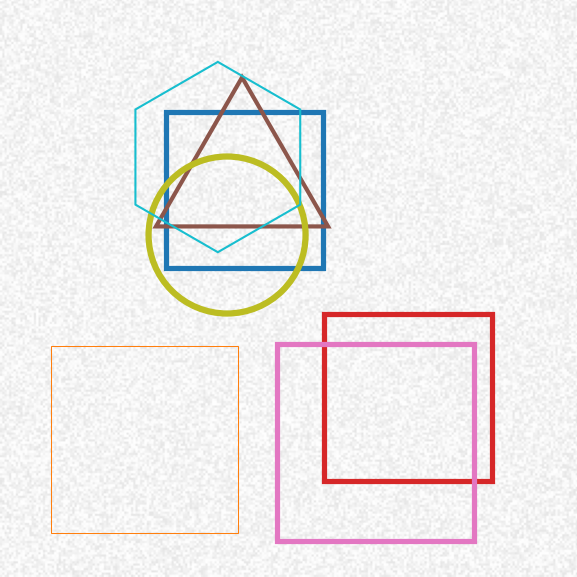[{"shape": "square", "thickness": 2.5, "radius": 0.68, "center": [0.424, 0.67]}, {"shape": "square", "thickness": 0.5, "radius": 0.81, "center": [0.251, 0.238]}, {"shape": "square", "thickness": 2.5, "radius": 0.73, "center": [0.707, 0.311]}, {"shape": "triangle", "thickness": 2, "radius": 0.86, "center": [0.419, 0.693]}, {"shape": "square", "thickness": 2.5, "radius": 0.85, "center": [0.651, 0.234]}, {"shape": "circle", "thickness": 3, "radius": 0.68, "center": [0.393, 0.592]}, {"shape": "hexagon", "thickness": 1, "radius": 0.82, "center": [0.377, 0.727]}]